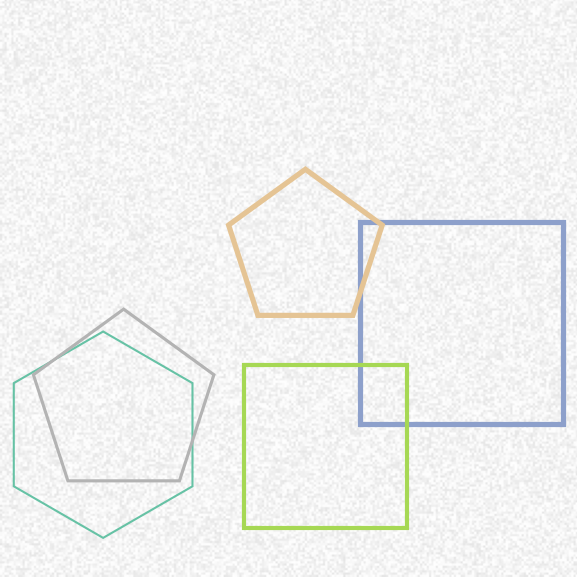[{"shape": "hexagon", "thickness": 1, "radius": 0.89, "center": [0.179, 0.246]}, {"shape": "square", "thickness": 2.5, "radius": 0.88, "center": [0.799, 0.44]}, {"shape": "square", "thickness": 2, "radius": 0.71, "center": [0.563, 0.226]}, {"shape": "pentagon", "thickness": 2.5, "radius": 0.7, "center": [0.529, 0.566]}, {"shape": "pentagon", "thickness": 1.5, "radius": 0.82, "center": [0.214, 0.299]}]